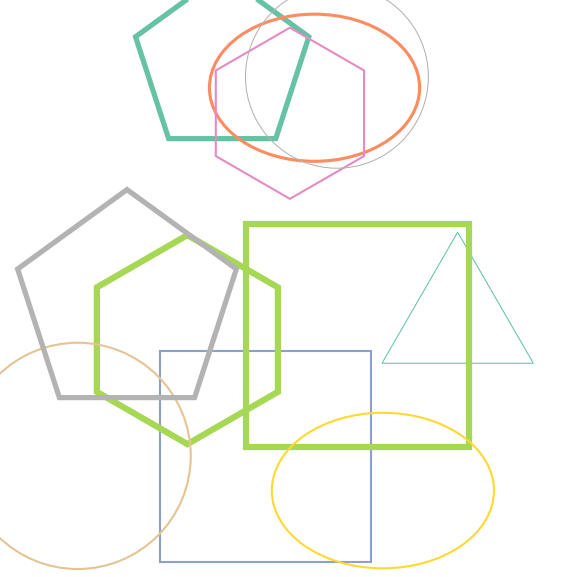[{"shape": "pentagon", "thickness": 2.5, "radius": 0.79, "center": [0.385, 0.887]}, {"shape": "triangle", "thickness": 0.5, "radius": 0.76, "center": [0.792, 0.446]}, {"shape": "oval", "thickness": 1.5, "radius": 0.91, "center": [0.545, 0.847]}, {"shape": "square", "thickness": 1, "radius": 0.91, "center": [0.46, 0.209]}, {"shape": "hexagon", "thickness": 1, "radius": 0.74, "center": [0.502, 0.803]}, {"shape": "hexagon", "thickness": 3, "radius": 0.9, "center": [0.324, 0.411]}, {"shape": "square", "thickness": 3, "radius": 0.96, "center": [0.619, 0.418]}, {"shape": "oval", "thickness": 1, "radius": 0.96, "center": [0.663, 0.15]}, {"shape": "circle", "thickness": 1, "radius": 0.98, "center": [0.134, 0.21]}, {"shape": "pentagon", "thickness": 2.5, "radius": 1.0, "center": [0.22, 0.472]}, {"shape": "circle", "thickness": 0.5, "radius": 0.79, "center": [0.583, 0.866]}]